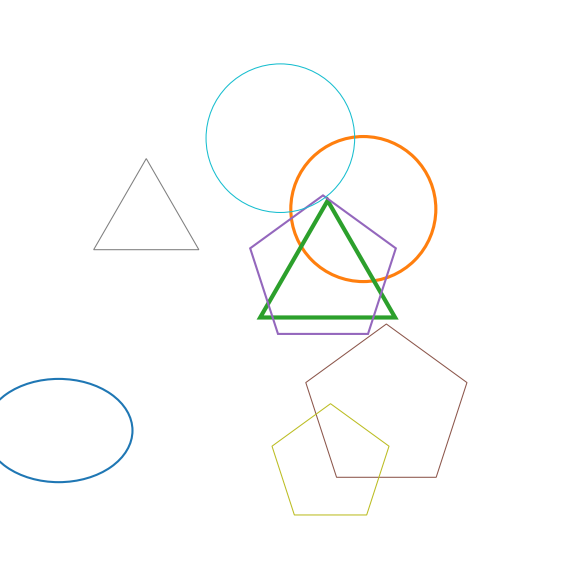[{"shape": "oval", "thickness": 1, "radius": 0.64, "center": [0.102, 0.254]}, {"shape": "circle", "thickness": 1.5, "radius": 0.63, "center": [0.629, 0.637]}, {"shape": "triangle", "thickness": 2, "radius": 0.67, "center": [0.567, 0.517]}, {"shape": "pentagon", "thickness": 1, "radius": 0.66, "center": [0.559, 0.528]}, {"shape": "pentagon", "thickness": 0.5, "radius": 0.73, "center": [0.669, 0.291]}, {"shape": "triangle", "thickness": 0.5, "radius": 0.53, "center": [0.253, 0.619]}, {"shape": "pentagon", "thickness": 0.5, "radius": 0.53, "center": [0.572, 0.194]}, {"shape": "circle", "thickness": 0.5, "radius": 0.64, "center": [0.485, 0.76]}]